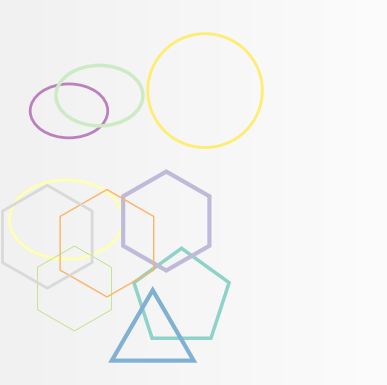[{"shape": "pentagon", "thickness": 2.5, "radius": 0.65, "center": [0.468, 0.226]}, {"shape": "oval", "thickness": 2, "radius": 0.73, "center": [0.171, 0.43]}, {"shape": "hexagon", "thickness": 3, "radius": 0.64, "center": [0.429, 0.426]}, {"shape": "triangle", "thickness": 3, "radius": 0.61, "center": [0.394, 0.124]}, {"shape": "hexagon", "thickness": 1, "radius": 0.7, "center": [0.276, 0.368]}, {"shape": "hexagon", "thickness": 0.5, "radius": 0.55, "center": [0.192, 0.251]}, {"shape": "hexagon", "thickness": 2, "radius": 0.67, "center": [0.122, 0.385]}, {"shape": "oval", "thickness": 2, "radius": 0.5, "center": [0.178, 0.712]}, {"shape": "oval", "thickness": 2.5, "radius": 0.56, "center": [0.257, 0.752]}, {"shape": "circle", "thickness": 2, "radius": 0.74, "center": [0.529, 0.765]}]